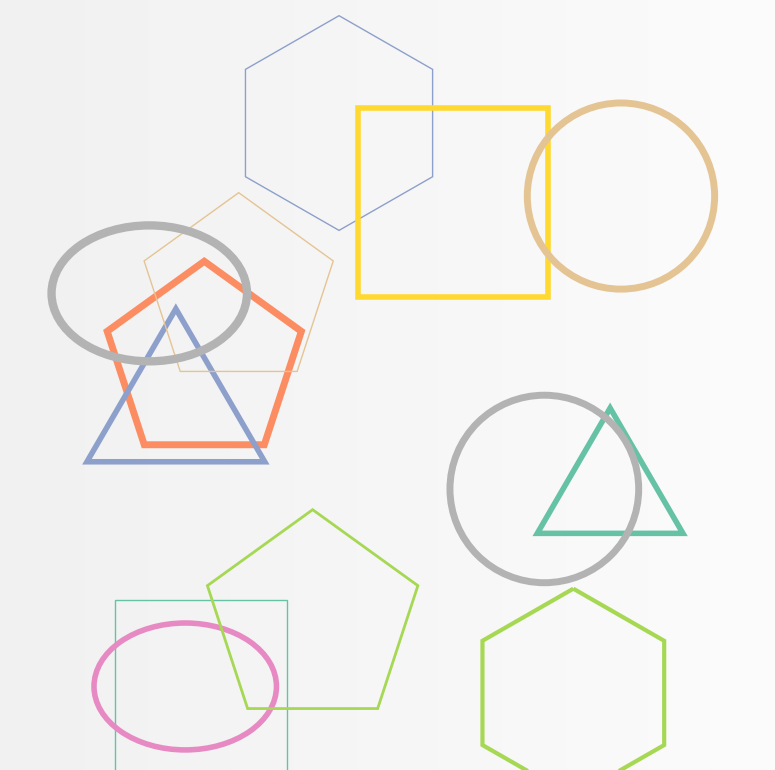[{"shape": "square", "thickness": 0.5, "radius": 0.56, "center": [0.259, 0.11]}, {"shape": "triangle", "thickness": 2, "radius": 0.54, "center": [0.787, 0.362]}, {"shape": "pentagon", "thickness": 2.5, "radius": 0.66, "center": [0.264, 0.529]}, {"shape": "triangle", "thickness": 2, "radius": 0.66, "center": [0.227, 0.467]}, {"shape": "hexagon", "thickness": 0.5, "radius": 0.7, "center": [0.437, 0.84]}, {"shape": "oval", "thickness": 2, "radius": 0.59, "center": [0.239, 0.108]}, {"shape": "hexagon", "thickness": 1.5, "radius": 0.68, "center": [0.74, 0.1]}, {"shape": "pentagon", "thickness": 1, "radius": 0.71, "center": [0.403, 0.195]}, {"shape": "square", "thickness": 2, "radius": 0.61, "center": [0.584, 0.737]}, {"shape": "circle", "thickness": 2.5, "radius": 0.6, "center": [0.801, 0.745]}, {"shape": "pentagon", "thickness": 0.5, "radius": 0.64, "center": [0.308, 0.621]}, {"shape": "oval", "thickness": 3, "radius": 0.63, "center": [0.193, 0.619]}, {"shape": "circle", "thickness": 2.5, "radius": 0.61, "center": [0.702, 0.365]}]